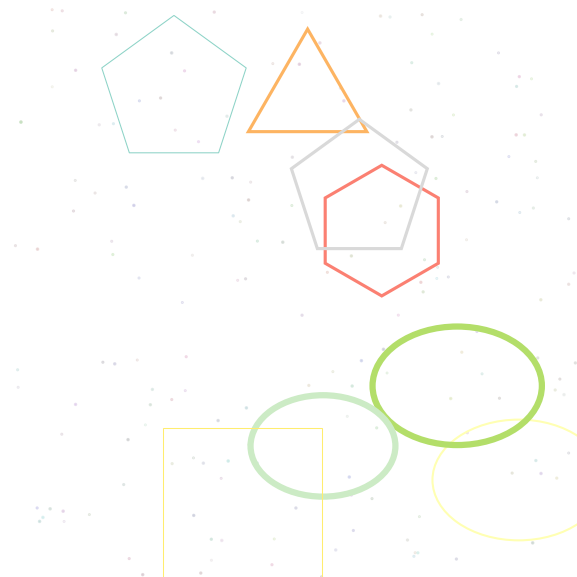[{"shape": "pentagon", "thickness": 0.5, "radius": 0.66, "center": [0.301, 0.841]}, {"shape": "oval", "thickness": 1, "radius": 0.75, "center": [0.898, 0.168]}, {"shape": "hexagon", "thickness": 1.5, "radius": 0.57, "center": [0.661, 0.6]}, {"shape": "triangle", "thickness": 1.5, "radius": 0.59, "center": [0.533, 0.83]}, {"shape": "oval", "thickness": 3, "radius": 0.73, "center": [0.792, 0.331]}, {"shape": "pentagon", "thickness": 1.5, "radius": 0.62, "center": [0.622, 0.669]}, {"shape": "oval", "thickness": 3, "radius": 0.63, "center": [0.559, 0.227]}, {"shape": "square", "thickness": 0.5, "radius": 0.69, "center": [0.42, 0.121]}]